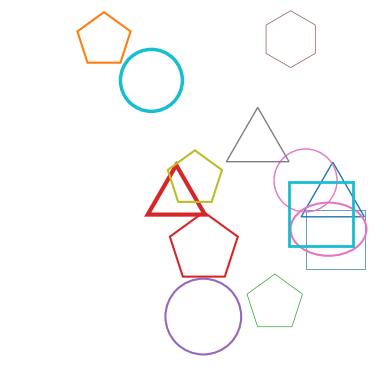[{"shape": "square", "thickness": 0.5, "radius": 0.38, "center": [0.871, 0.378]}, {"shape": "triangle", "thickness": 1, "radius": 0.47, "center": [0.864, 0.484]}, {"shape": "pentagon", "thickness": 1.5, "radius": 0.36, "center": [0.27, 0.896]}, {"shape": "pentagon", "thickness": 0.5, "radius": 0.38, "center": [0.714, 0.213]}, {"shape": "pentagon", "thickness": 1.5, "radius": 0.46, "center": [0.529, 0.357]}, {"shape": "triangle", "thickness": 3, "radius": 0.43, "center": [0.458, 0.485]}, {"shape": "circle", "thickness": 1.5, "radius": 0.49, "center": [0.528, 0.178]}, {"shape": "hexagon", "thickness": 0.5, "radius": 0.37, "center": [0.755, 0.898]}, {"shape": "circle", "thickness": 1, "radius": 0.41, "center": [0.794, 0.531]}, {"shape": "oval", "thickness": 1.5, "radius": 0.49, "center": [0.853, 0.405]}, {"shape": "triangle", "thickness": 1, "radius": 0.47, "center": [0.669, 0.627]}, {"shape": "pentagon", "thickness": 1.5, "radius": 0.37, "center": [0.506, 0.536]}, {"shape": "circle", "thickness": 2.5, "radius": 0.4, "center": [0.393, 0.791]}, {"shape": "square", "thickness": 2, "radius": 0.42, "center": [0.834, 0.443]}]